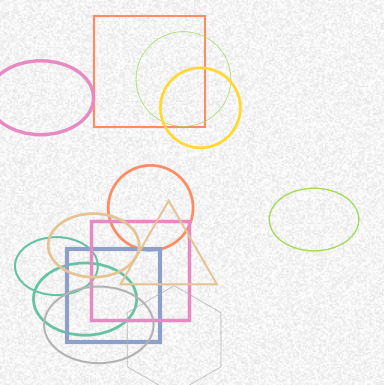[{"shape": "oval", "thickness": 1.5, "radius": 0.54, "center": [0.147, 0.309]}, {"shape": "oval", "thickness": 2, "radius": 0.67, "center": [0.221, 0.223]}, {"shape": "circle", "thickness": 2, "radius": 0.55, "center": [0.391, 0.46]}, {"shape": "square", "thickness": 1.5, "radius": 0.72, "center": [0.388, 0.813]}, {"shape": "square", "thickness": 3, "radius": 0.61, "center": [0.295, 0.232]}, {"shape": "oval", "thickness": 2.5, "radius": 0.69, "center": [0.106, 0.746]}, {"shape": "square", "thickness": 2.5, "radius": 0.64, "center": [0.364, 0.298]}, {"shape": "oval", "thickness": 1, "radius": 0.58, "center": [0.816, 0.43]}, {"shape": "circle", "thickness": 0.5, "radius": 0.62, "center": [0.476, 0.795]}, {"shape": "circle", "thickness": 2, "radius": 0.52, "center": [0.52, 0.72]}, {"shape": "oval", "thickness": 2, "radius": 0.59, "center": [0.243, 0.363]}, {"shape": "triangle", "thickness": 1.5, "radius": 0.72, "center": [0.438, 0.334]}, {"shape": "hexagon", "thickness": 0.5, "radius": 0.7, "center": [0.452, 0.118]}, {"shape": "oval", "thickness": 1.5, "radius": 0.71, "center": [0.257, 0.156]}]